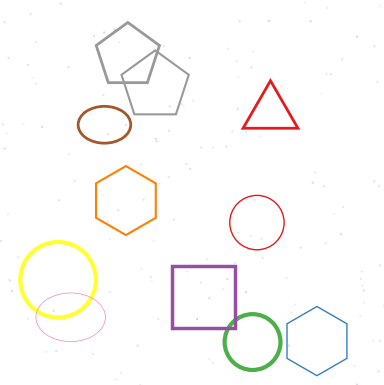[{"shape": "circle", "thickness": 1, "radius": 0.35, "center": [0.667, 0.422]}, {"shape": "triangle", "thickness": 2, "radius": 0.41, "center": [0.703, 0.708]}, {"shape": "hexagon", "thickness": 1, "radius": 0.45, "center": [0.823, 0.114]}, {"shape": "circle", "thickness": 3, "radius": 0.36, "center": [0.656, 0.112]}, {"shape": "square", "thickness": 2.5, "radius": 0.4, "center": [0.529, 0.228]}, {"shape": "hexagon", "thickness": 1.5, "radius": 0.45, "center": [0.327, 0.479]}, {"shape": "circle", "thickness": 3, "radius": 0.49, "center": [0.151, 0.273]}, {"shape": "oval", "thickness": 2, "radius": 0.34, "center": [0.271, 0.676]}, {"shape": "oval", "thickness": 0.5, "radius": 0.45, "center": [0.184, 0.176]}, {"shape": "pentagon", "thickness": 1.5, "radius": 0.46, "center": [0.403, 0.777]}, {"shape": "pentagon", "thickness": 2, "radius": 0.43, "center": [0.332, 0.855]}]